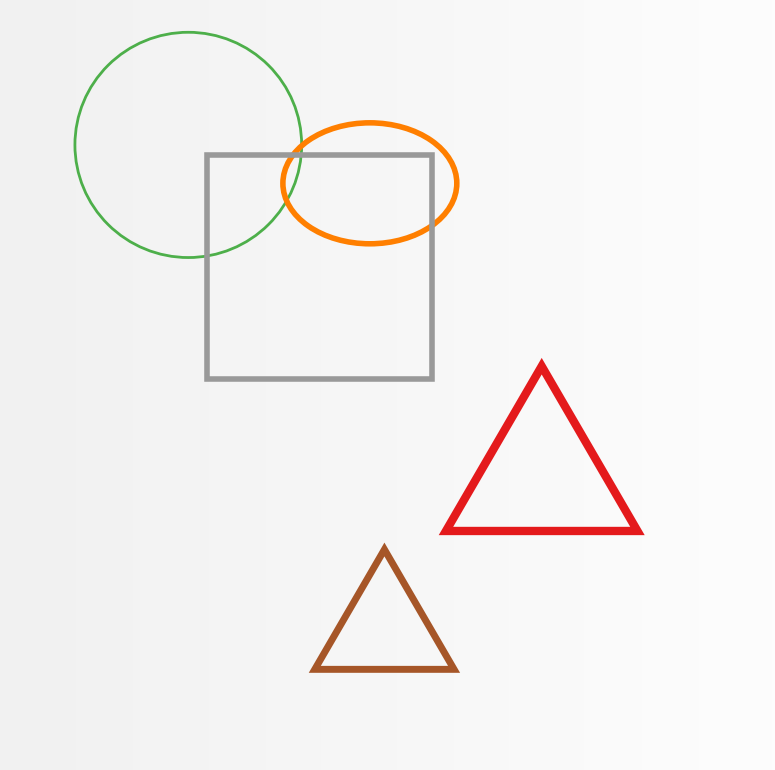[{"shape": "triangle", "thickness": 3, "radius": 0.71, "center": [0.699, 0.382]}, {"shape": "circle", "thickness": 1, "radius": 0.73, "center": [0.243, 0.812]}, {"shape": "oval", "thickness": 2, "radius": 0.56, "center": [0.477, 0.762]}, {"shape": "triangle", "thickness": 2.5, "radius": 0.52, "center": [0.496, 0.183]}, {"shape": "square", "thickness": 2, "radius": 0.73, "center": [0.412, 0.653]}]